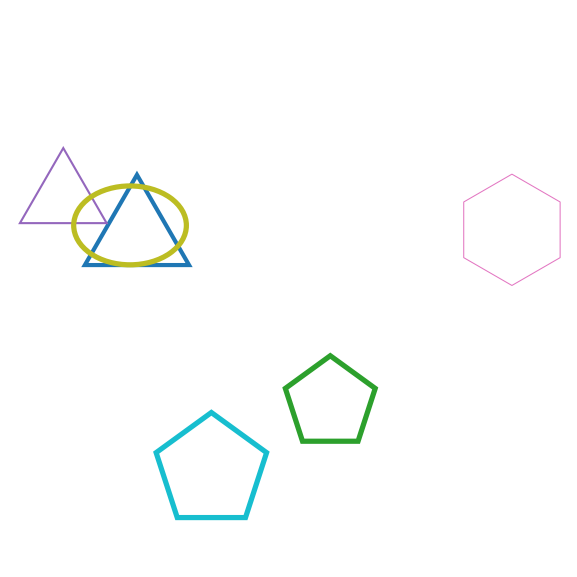[{"shape": "triangle", "thickness": 2, "radius": 0.52, "center": [0.237, 0.592]}, {"shape": "pentagon", "thickness": 2.5, "radius": 0.41, "center": [0.572, 0.301]}, {"shape": "triangle", "thickness": 1, "radius": 0.43, "center": [0.11, 0.656]}, {"shape": "hexagon", "thickness": 0.5, "radius": 0.48, "center": [0.886, 0.601]}, {"shape": "oval", "thickness": 2.5, "radius": 0.49, "center": [0.225, 0.609]}, {"shape": "pentagon", "thickness": 2.5, "radius": 0.5, "center": [0.366, 0.184]}]